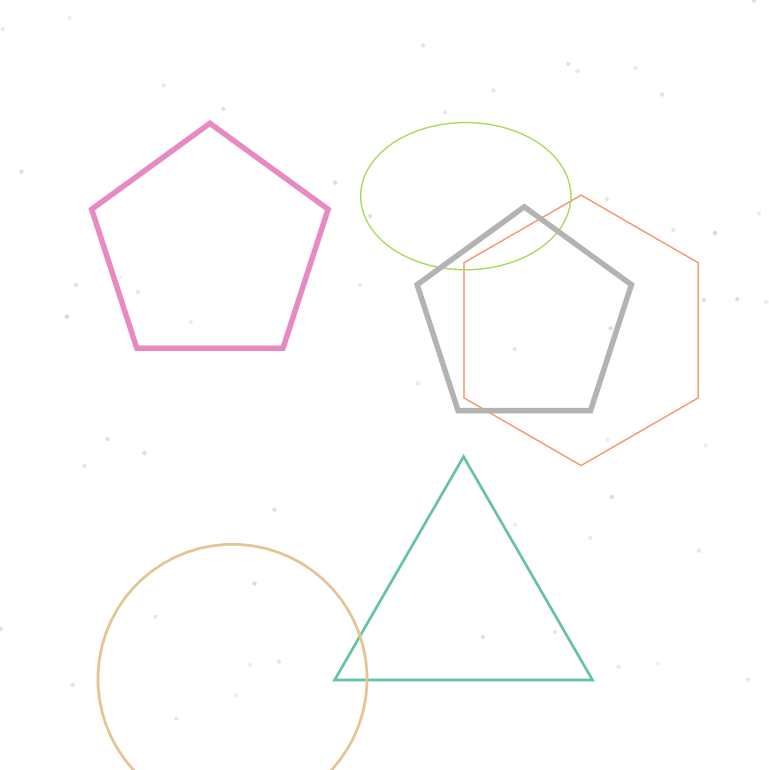[{"shape": "triangle", "thickness": 1, "radius": 0.97, "center": [0.602, 0.214]}, {"shape": "hexagon", "thickness": 0.5, "radius": 0.88, "center": [0.755, 0.571]}, {"shape": "pentagon", "thickness": 2, "radius": 0.81, "center": [0.273, 0.678]}, {"shape": "oval", "thickness": 0.5, "radius": 0.68, "center": [0.605, 0.745]}, {"shape": "circle", "thickness": 1, "radius": 0.87, "center": [0.302, 0.118]}, {"shape": "pentagon", "thickness": 2, "radius": 0.73, "center": [0.681, 0.585]}]